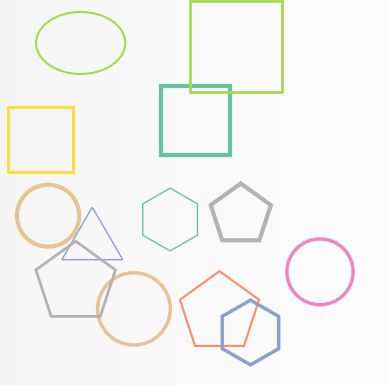[{"shape": "square", "thickness": 3, "radius": 0.44, "center": [0.505, 0.687]}, {"shape": "hexagon", "thickness": 1, "radius": 0.41, "center": [0.439, 0.43]}, {"shape": "pentagon", "thickness": 1.5, "radius": 0.54, "center": [0.566, 0.188]}, {"shape": "hexagon", "thickness": 2.5, "radius": 0.42, "center": [0.646, 0.136]}, {"shape": "triangle", "thickness": 1, "radius": 0.45, "center": [0.238, 0.371]}, {"shape": "circle", "thickness": 2.5, "radius": 0.43, "center": [0.826, 0.294]}, {"shape": "square", "thickness": 2, "radius": 0.59, "center": [0.61, 0.88]}, {"shape": "oval", "thickness": 1.5, "radius": 0.58, "center": [0.208, 0.888]}, {"shape": "square", "thickness": 2, "radius": 0.42, "center": [0.105, 0.638]}, {"shape": "circle", "thickness": 3, "radius": 0.4, "center": [0.124, 0.44]}, {"shape": "circle", "thickness": 2.5, "radius": 0.47, "center": [0.346, 0.198]}, {"shape": "pentagon", "thickness": 2, "radius": 0.54, "center": [0.195, 0.266]}, {"shape": "pentagon", "thickness": 3, "radius": 0.41, "center": [0.621, 0.442]}]